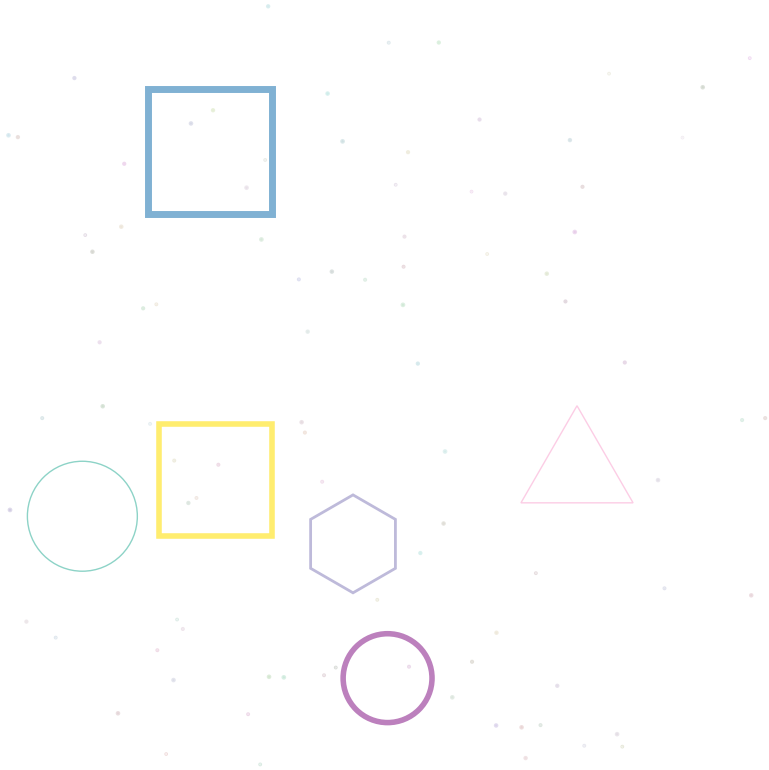[{"shape": "circle", "thickness": 0.5, "radius": 0.36, "center": [0.107, 0.33]}, {"shape": "hexagon", "thickness": 1, "radius": 0.32, "center": [0.458, 0.294]}, {"shape": "square", "thickness": 2.5, "radius": 0.4, "center": [0.272, 0.803]}, {"shape": "triangle", "thickness": 0.5, "radius": 0.42, "center": [0.749, 0.389]}, {"shape": "circle", "thickness": 2, "radius": 0.29, "center": [0.503, 0.119]}, {"shape": "square", "thickness": 2, "radius": 0.37, "center": [0.28, 0.377]}]